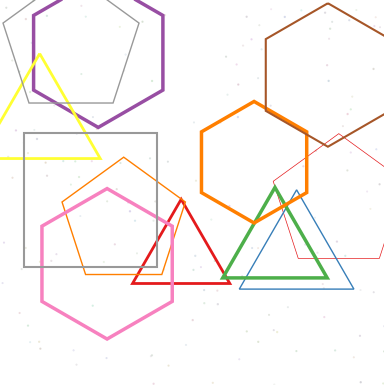[{"shape": "triangle", "thickness": 2, "radius": 0.73, "center": [0.471, 0.337]}, {"shape": "pentagon", "thickness": 0.5, "radius": 0.9, "center": [0.88, 0.474]}, {"shape": "triangle", "thickness": 1, "radius": 0.86, "center": [0.77, 0.335]}, {"shape": "triangle", "thickness": 2.5, "radius": 0.78, "center": [0.714, 0.356]}, {"shape": "hexagon", "thickness": 2.5, "radius": 0.97, "center": [0.255, 0.863]}, {"shape": "hexagon", "thickness": 2.5, "radius": 0.79, "center": [0.66, 0.579]}, {"shape": "pentagon", "thickness": 1, "radius": 0.84, "center": [0.321, 0.423]}, {"shape": "triangle", "thickness": 2, "radius": 0.91, "center": [0.103, 0.679]}, {"shape": "hexagon", "thickness": 1.5, "radius": 0.93, "center": [0.852, 0.805]}, {"shape": "hexagon", "thickness": 2.5, "radius": 0.98, "center": [0.278, 0.315]}, {"shape": "square", "thickness": 1.5, "radius": 0.87, "center": [0.234, 0.481]}, {"shape": "pentagon", "thickness": 1, "radius": 0.93, "center": [0.184, 0.883]}]